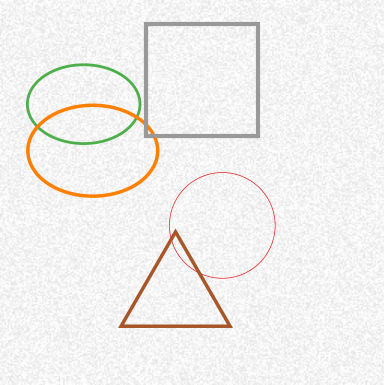[{"shape": "circle", "thickness": 0.5, "radius": 0.69, "center": [0.577, 0.415]}, {"shape": "oval", "thickness": 2, "radius": 0.73, "center": [0.217, 0.729]}, {"shape": "oval", "thickness": 2.5, "radius": 0.84, "center": [0.241, 0.609]}, {"shape": "triangle", "thickness": 2.5, "radius": 0.82, "center": [0.456, 0.234]}, {"shape": "square", "thickness": 3, "radius": 0.73, "center": [0.525, 0.793]}]